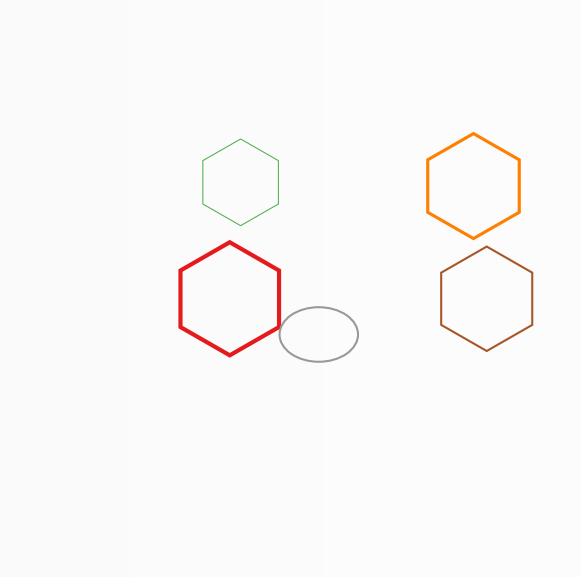[{"shape": "hexagon", "thickness": 2, "radius": 0.49, "center": [0.395, 0.482]}, {"shape": "hexagon", "thickness": 0.5, "radius": 0.38, "center": [0.414, 0.683]}, {"shape": "hexagon", "thickness": 1.5, "radius": 0.45, "center": [0.815, 0.677]}, {"shape": "hexagon", "thickness": 1, "radius": 0.45, "center": [0.837, 0.482]}, {"shape": "oval", "thickness": 1, "radius": 0.34, "center": [0.548, 0.42]}]